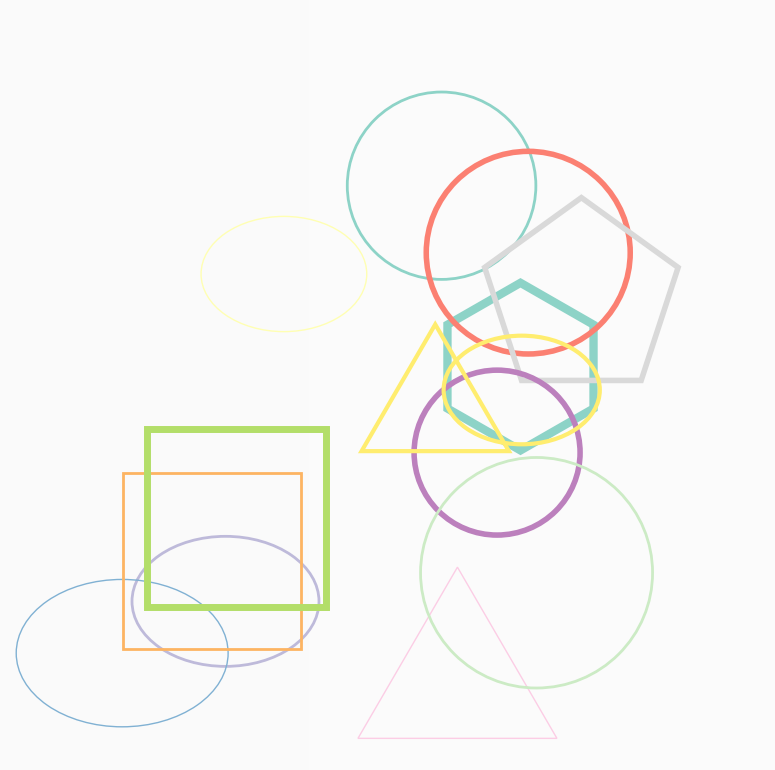[{"shape": "hexagon", "thickness": 3, "radius": 0.54, "center": [0.672, 0.524]}, {"shape": "circle", "thickness": 1, "radius": 0.61, "center": [0.57, 0.759]}, {"shape": "oval", "thickness": 0.5, "radius": 0.53, "center": [0.366, 0.644]}, {"shape": "oval", "thickness": 1, "radius": 0.6, "center": [0.291, 0.219]}, {"shape": "circle", "thickness": 2, "radius": 0.66, "center": [0.682, 0.672]}, {"shape": "oval", "thickness": 0.5, "radius": 0.68, "center": [0.158, 0.152]}, {"shape": "square", "thickness": 1, "radius": 0.57, "center": [0.274, 0.271]}, {"shape": "square", "thickness": 2.5, "radius": 0.58, "center": [0.306, 0.327]}, {"shape": "triangle", "thickness": 0.5, "radius": 0.74, "center": [0.59, 0.115]}, {"shape": "pentagon", "thickness": 2, "radius": 0.66, "center": [0.75, 0.612]}, {"shape": "circle", "thickness": 2, "radius": 0.54, "center": [0.641, 0.412]}, {"shape": "circle", "thickness": 1, "radius": 0.75, "center": [0.692, 0.256]}, {"shape": "triangle", "thickness": 1.5, "radius": 0.55, "center": [0.562, 0.469]}, {"shape": "oval", "thickness": 1.5, "radius": 0.5, "center": [0.673, 0.494]}]